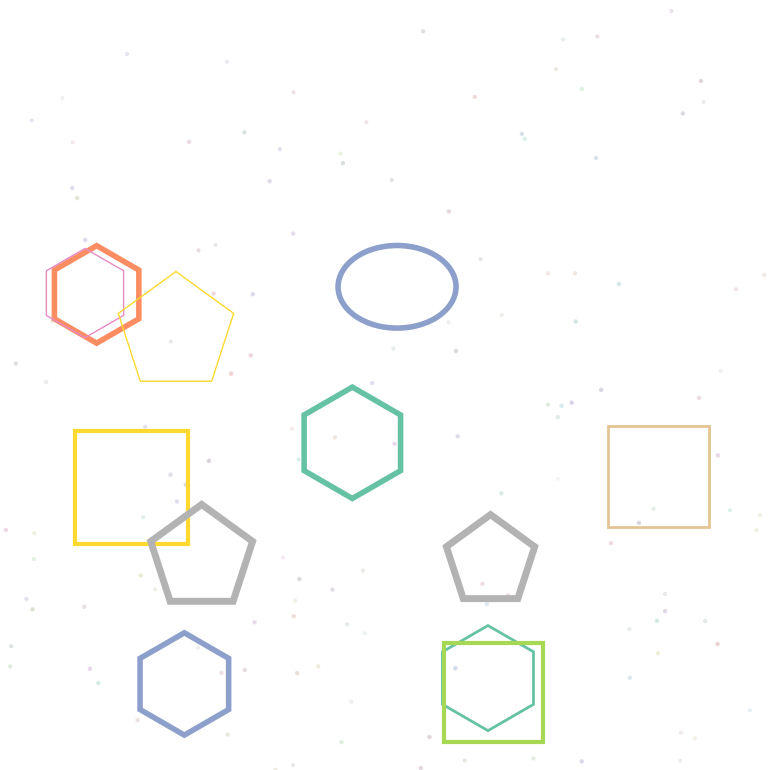[{"shape": "hexagon", "thickness": 2, "radius": 0.36, "center": [0.458, 0.425]}, {"shape": "hexagon", "thickness": 1, "radius": 0.34, "center": [0.634, 0.119]}, {"shape": "hexagon", "thickness": 2, "radius": 0.32, "center": [0.125, 0.618]}, {"shape": "hexagon", "thickness": 2, "radius": 0.33, "center": [0.239, 0.112]}, {"shape": "oval", "thickness": 2, "radius": 0.38, "center": [0.516, 0.628]}, {"shape": "hexagon", "thickness": 0.5, "radius": 0.29, "center": [0.11, 0.619]}, {"shape": "square", "thickness": 1.5, "radius": 0.32, "center": [0.641, 0.1]}, {"shape": "pentagon", "thickness": 0.5, "radius": 0.39, "center": [0.229, 0.569]}, {"shape": "square", "thickness": 1.5, "radius": 0.37, "center": [0.171, 0.367]}, {"shape": "square", "thickness": 1, "radius": 0.33, "center": [0.855, 0.381]}, {"shape": "pentagon", "thickness": 2.5, "radius": 0.3, "center": [0.637, 0.271]}, {"shape": "pentagon", "thickness": 2.5, "radius": 0.35, "center": [0.262, 0.275]}]